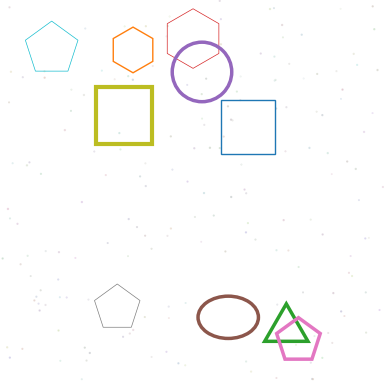[{"shape": "square", "thickness": 1, "radius": 0.35, "center": [0.644, 0.67]}, {"shape": "hexagon", "thickness": 1, "radius": 0.3, "center": [0.346, 0.87]}, {"shape": "triangle", "thickness": 2.5, "radius": 0.32, "center": [0.744, 0.146]}, {"shape": "hexagon", "thickness": 0.5, "radius": 0.39, "center": [0.501, 0.9]}, {"shape": "circle", "thickness": 2.5, "radius": 0.39, "center": [0.525, 0.813]}, {"shape": "oval", "thickness": 2.5, "radius": 0.39, "center": [0.593, 0.176]}, {"shape": "pentagon", "thickness": 2.5, "radius": 0.3, "center": [0.775, 0.115]}, {"shape": "pentagon", "thickness": 0.5, "radius": 0.31, "center": [0.305, 0.2]}, {"shape": "square", "thickness": 3, "radius": 0.37, "center": [0.322, 0.7]}, {"shape": "pentagon", "thickness": 0.5, "radius": 0.36, "center": [0.134, 0.873]}]